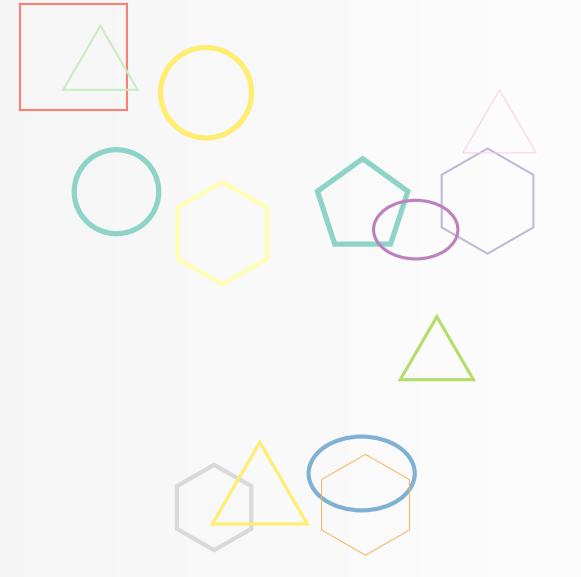[{"shape": "circle", "thickness": 2.5, "radius": 0.36, "center": [0.2, 0.667]}, {"shape": "pentagon", "thickness": 2.5, "radius": 0.41, "center": [0.624, 0.643]}, {"shape": "hexagon", "thickness": 2, "radius": 0.44, "center": [0.383, 0.595]}, {"shape": "hexagon", "thickness": 1, "radius": 0.46, "center": [0.839, 0.651]}, {"shape": "square", "thickness": 1, "radius": 0.46, "center": [0.126, 0.9]}, {"shape": "oval", "thickness": 2, "radius": 0.46, "center": [0.622, 0.179]}, {"shape": "hexagon", "thickness": 0.5, "radius": 0.44, "center": [0.629, 0.125]}, {"shape": "triangle", "thickness": 1.5, "radius": 0.36, "center": [0.752, 0.378]}, {"shape": "triangle", "thickness": 0.5, "radius": 0.36, "center": [0.859, 0.771]}, {"shape": "hexagon", "thickness": 2, "radius": 0.37, "center": [0.368, 0.12]}, {"shape": "oval", "thickness": 1.5, "radius": 0.36, "center": [0.715, 0.602]}, {"shape": "triangle", "thickness": 1, "radius": 0.37, "center": [0.173, 0.881]}, {"shape": "triangle", "thickness": 1.5, "radius": 0.47, "center": [0.447, 0.139]}, {"shape": "circle", "thickness": 2.5, "radius": 0.39, "center": [0.355, 0.839]}]